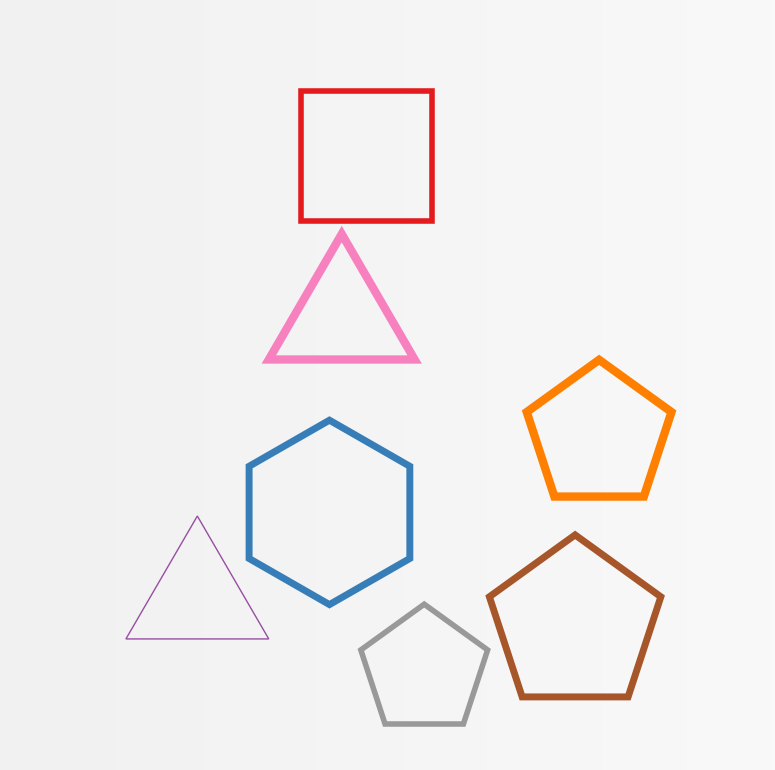[{"shape": "square", "thickness": 2, "radius": 0.42, "center": [0.473, 0.798]}, {"shape": "hexagon", "thickness": 2.5, "radius": 0.6, "center": [0.425, 0.335]}, {"shape": "triangle", "thickness": 0.5, "radius": 0.53, "center": [0.255, 0.223]}, {"shape": "pentagon", "thickness": 3, "radius": 0.49, "center": [0.773, 0.435]}, {"shape": "pentagon", "thickness": 2.5, "radius": 0.58, "center": [0.742, 0.189]}, {"shape": "triangle", "thickness": 3, "radius": 0.54, "center": [0.441, 0.587]}, {"shape": "pentagon", "thickness": 2, "radius": 0.43, "center": [0.547, 0.129]}]